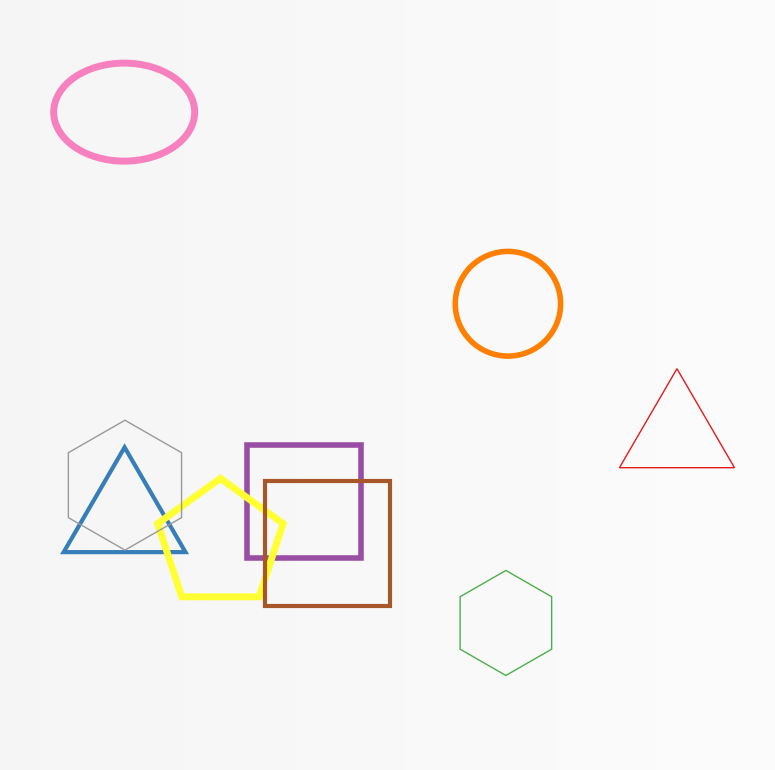[{"shape": "triangle", "thickness": 0.5, "radius": 0.43, "center": [0.874, 0.435]}, {"shape": "triangle", "thickness": 1.5, "radius": 0.45, "center": [0.161, 0.328]}, {"shape": "hexagon", "thickness": 0.5, "radius": 0.34, "center": [0.653, 0.191]}, {"shape": "square", "thickness": 2, "radius": 0.37, "center": [0.392, 0.349]}, {"shape": "circle", "thickness": 2, "radius": 0.34, "center": [0.655, 0.606]}, {"shape": "pentagon", "thickness": 2.5, "radius": 0.43, "center": [0.284, 0.294]}, {"shape": "square", "thickness": 1.5, "radius": 0.41, "center": [0.423, 0.294]}, {"shape": "oval", "thickness": 2.5, "radius": 0.45, "center": [0.16, 0.854]}, {"shape": "hexagon", "thickness": 0.5, "radius": 0.42, "center": [0.161, 0.37]}]